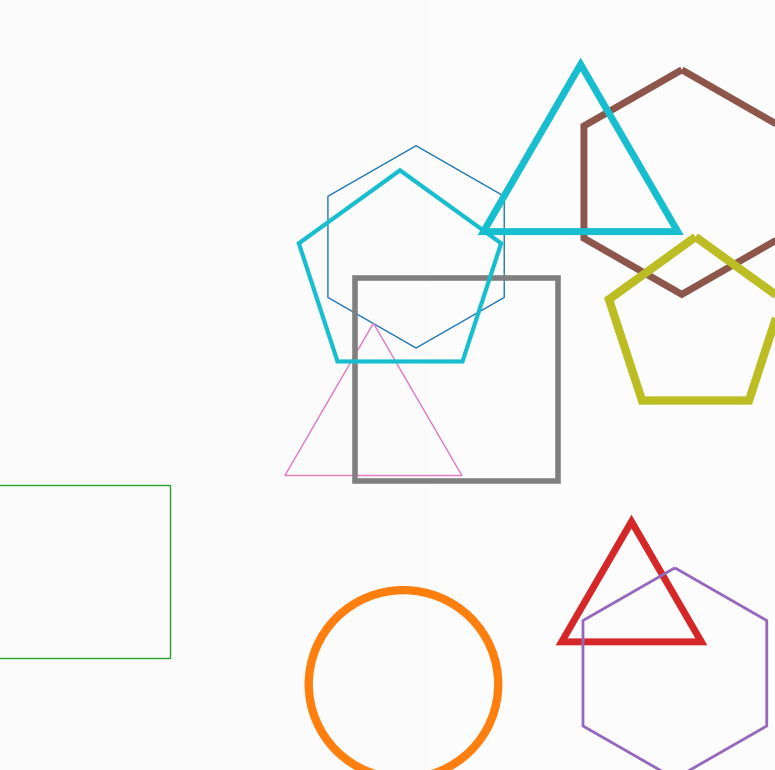[{"shape": "hexagon", "thickness": 0.5, "radius": 0.66, "center": [0.537, 0.679]}, {"shape": "circle", "thickness": 3, "radius": 0.61, "center": [0.521, 0.111]}, {"shape": "square", "thickness": 0.5, "radius": 0.56, "center": [0.108, 0.258]}, {"shape": "triangle", "thickness": 2.5, "radius": 0.52, "center": [0.815, 0.218]}, {"shape": "hexagon", "thickness": 1, "radius": 0.68, "center": [0.871, 0.126]}, {"shape": "hexagon", "thickness": 2.5, "radius": 0.73, "center": [0.88, 0.764]}, {"shape": "triangle", "thickness": 0.5, "radius": 0.66, "center": [0.482, 0.448]}, {"shape": "square", "thickness": 2, "radius": 0.66, "center": [0.589, 0.507]}, {"shape": "pentagon", "thickness": 3, "radius": 0.59, "center": [0.897, 0.575]}, {"shape": "triangle", "thickness": 2.5, "radius": 0.72, "center": [0.749, 0.772]}, {"shape": "pentagon", "thickness": 1.5, "radius": 0.69, "center": [0.516, 0.642]}]